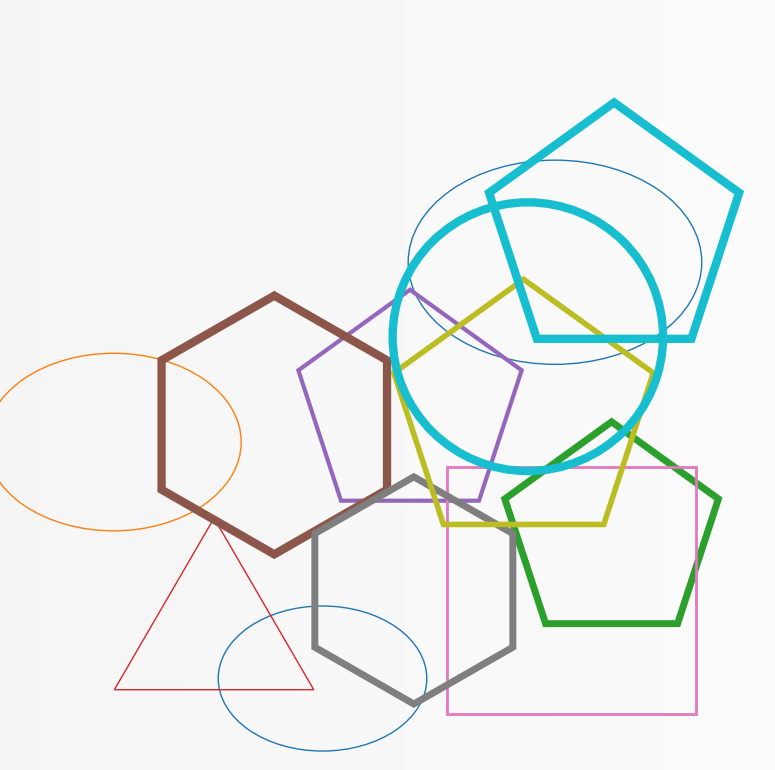[{"shape": "oval", "thickness": 0.5, "radius": 0.95, "center": [0.716, 0.659]}, {"shape": "oval", "thickness": 0.5, "radius": 0.67, "center": [0.416, 0.119]}, {"shape": "oval", "thickness": 0.5, "radius": 0.82, "center": [0.147, 0.426]}, {"shape": "pentagon", "thickness": 2.5, "radius": 0.72, "center": [0.789, 0.307]}, {"shape": "triangle", "thickness": 0.5, "radius": 0.74, "center": [0.276, 0.179]}, {"shape": "pentagon", "thickness": 1.5, "radius": 0.76, "center": [0.529, 0.472]}, {"shape": "hexagon", "thickness": 3, "radius": 0.84, "center": [0.354, 0.448]}, {"shape": "square", "thickness": 1, "radius": 0.8, "center": [0.738, 0.233]}, {"shape": "hexagon", "thickness": 2.5, "radius": 0.74, "center": [0.534, 0.233]}, {"shape": "pentagon", "thickness": 2, "radius": 0.88, "center": [0.676, 0.461]}, {"shape": "pentagon", "thickness": 3, "radius": 0.85, "center": [0.792, 0.697]}, {"shape": "circle", "thickness": 3, "radius": 0.87, "center": [0.681, 0.563]}]